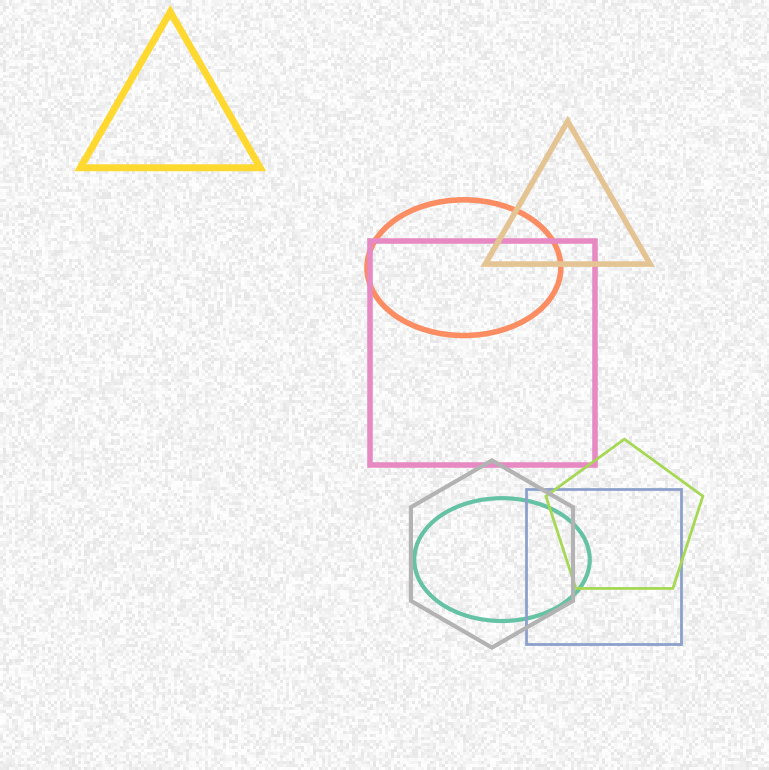[{"shape": "oval", "thickness": 1.5, "radius": 0.57, "center": [0.652, 0.273]}, {"shape": "oval", "thickness": 2, "radius": 0.63, "center": [0.602, 0.652]}, {"shape": "square", "thickness": 1, "radius": 0.5, "center": [0.783, 0.264]}, {"shape": "square", "thickness": 2, "radius": 0.73, "center": [0.627, 0.542]}, {"shape": "pentagon", "thickness": 1, "radius": 0.54, "center": [0.811, 0.323]}, {"shape": "triangle", "thickness": 2.5, "radius": 0.67, "center": [0.221, 0.85]}, {"shape": "triangle", "thickness": 2, "radius": 0.62, "center": [0.737, 0.719]}, {"shape": "hexagon", "thickness": 1.5, "radius": 0.61, "center": [0.639, 0.28]}]